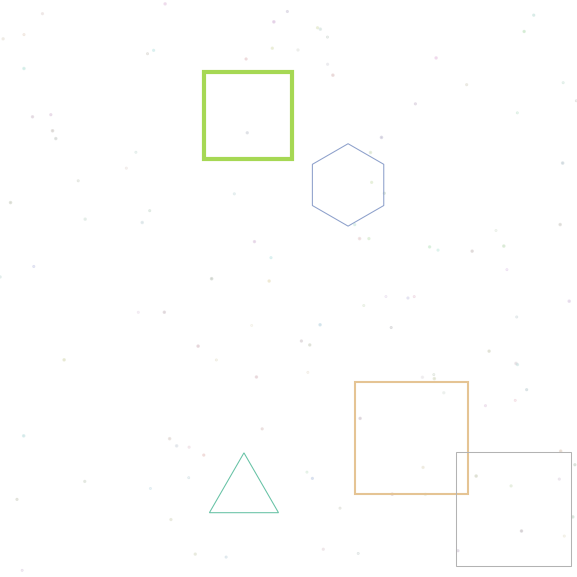[{"shape": "triangle", "thickness": 0.5, "radius": 0.35, "center": [0.422, 0.146]}, {"shape": "hexagon", "thickness": 0.5, "radius": 0.36, "center": [0.603, 0.679]}, {"shape": "square", "thickness": 2, "radius": 0.38, "center": [0.429, 0.799]}, {"shape": "square", "thickness": 1, "radius": 0.49, "center": [0.713, 0.241]}, {"shape": "square", "thickness": 0.5, "radius": 0.5, "center": [0.89, 0.118]}]